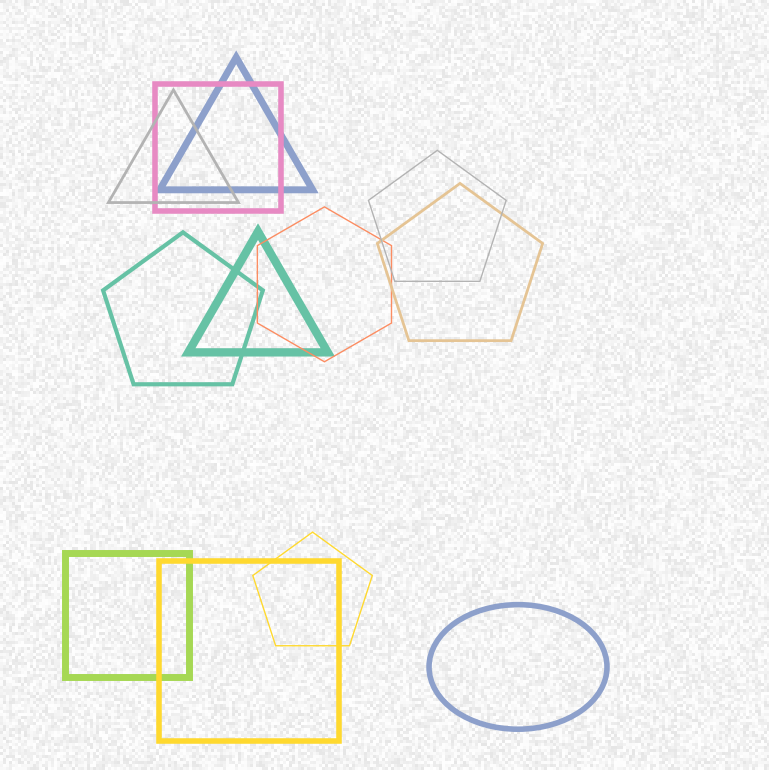[{"shape": "pentagon", "thickness": 1.5, "radius": 0.55, "center": [0.238, 0.589]}, {"shape": "triangle", "thickness": 3, "radius": 0.52, "center": [0.335, 0.595]}, {"shape": "hexagon", "thickness": 0.5, "radius": 0.5, "center": [0.421, 0.631]}, {"shape": "oval", "thickness": 2, "radius": 0.58, "center": [0.673, 0.134]}, {"shape": "triangle", "thickness": 2.5, "radius": 0.57, "center": [0.307, 0.811]}, {"shape": "square", "thickness": 2, "radius": 0.41, "center": [0.283, 0.809]}, {"shape": "square", "thickness": 2.5, "radius": 0.4, "center": [0.165, 0.201]}, {"shape": "pentagon", "thickness": 0.5, "radius": 0.41, "center": [0.406, 0.227]}, {"shape": "square", "thickness": 2, "radius": 0.58, "center": [0.323, 0.154]}, {"shape": "pentagon", "thickness": 1, "radius": 0.56, "center": [0.597, 0.649]}, {"shape": "triangle", "thickness": 1, "radius": 0.49, "center": [0.225, 0.786]}, {"shape": "pentagon", "thickness": 0.5, "radius": 0.47, "center": [0.568, 0.711]}]